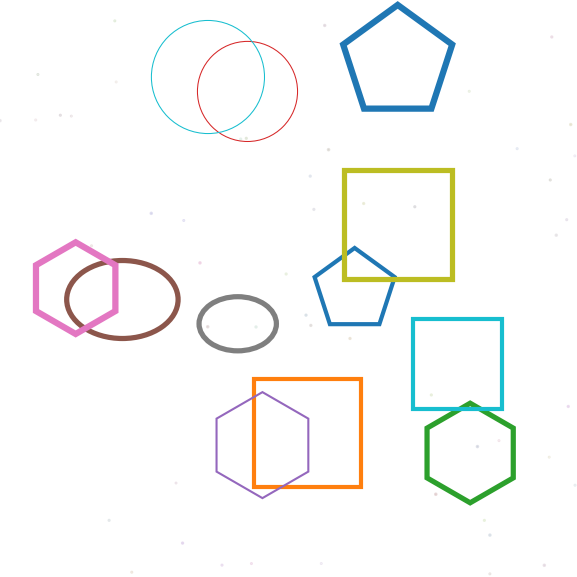[{"shape": "pentagon", "thickness": 2, "radius": 0.36, "center": [0.614, 0.497]}, {"shape": "pentagon", "thickness": 3, "radius": 0.5, "center": [0.689, 0.891]}, {"shape": "square", "thickness": 2, "radius": 0.46, "center": [0.533, 0.249]}, {"shape": "hexagon", "thickness": 2.5, "radius": 0.43, "center": [0.814, 0.215]}, {"shape": "circle", "thickness": 0.5, "radius": 0.43, "center": [0.429, 0.841]}, {"shape": "hexagon", "thickness": 1, "radius": 0.46, "center": [0.454, 0.228]}, {"shape": "oval", "thickness": 2.5, "radius": 0.48, "center": [0.212, 0.481]}, {"shape": "hexagon", "thickness": 3, "radius": 0.4, "center": [0.131, 0.5]}, {"shape": "oval", "thickness": 2.5, "radius": 0.33, "center": [0.412, 0.438]}, {"shape": "square", "thickness": 2.5, "radius": 0.47, "center": [0.689, 0.61]}, {"shape": "square", "thickness": 2, "radius": 0.39, "center": [0.792, 0.369]}, {"shape": "circle", "thickness": 0.5, "radius": 0.49, "center": [0.36, 0.866]}]